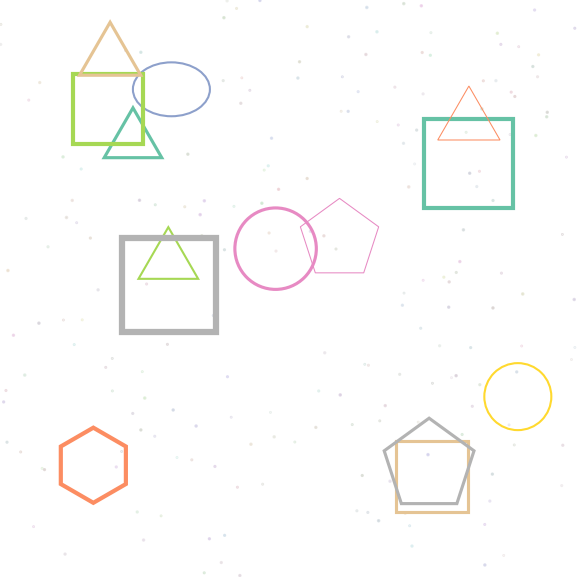[{"shape": "square", "thickness": 2, "radius": 0.38, "center": [0.811, 0.715]}, {"shape": "triangle", "thickness": 1.5, "radius": 0.29, "center": [0.23, 0.755]}, {"shape": "hexagon", "thickness": 2, "radius": 0.33, "center": [0.162, 0.194]}, {"shape": "triangle", "thickness": 0.5, "radius": 0.31, "center": [0.812, 0.788]}, {"shape": "oval", "thickness": 1, "radius": 0.33, "center": [0.297, 0.845]}, {"shape": "circle", "thickness": 1.5, "radius": 0.35, "center": [0.477, 0.569]}, {"shape": "pentagon", "thickness": 0.5, "radius": 0.36, "center": [0.588, 0.584]}, {"shape": "square", "thickness": 2, "radius": 0.3, "center": [0.188, 0.811]}, {"shape": "triangle", "thickness": 1, "radius": 0.3, "center": [0.291, 0.546]}, {"shape": "circle", "thickness": 1, "radius": 0.29, "center": [0.897, 0.312]}, {"shape": "square", "thickness": 1.5, "radius": 0.31, "center": [0.748, 0.173]}, {"shape": "triangle", "thickness": 1.5, "radius": 0.31, "center": [0.191, 0.899]}, {"shape": "square", "thickness": 3, "radius": 0.41, "center": [0.293, 0.506]}, {"shape": "pentagon", "thickness": 1.5, "radius": 0.41, "center": [0.743, 0.193]}]